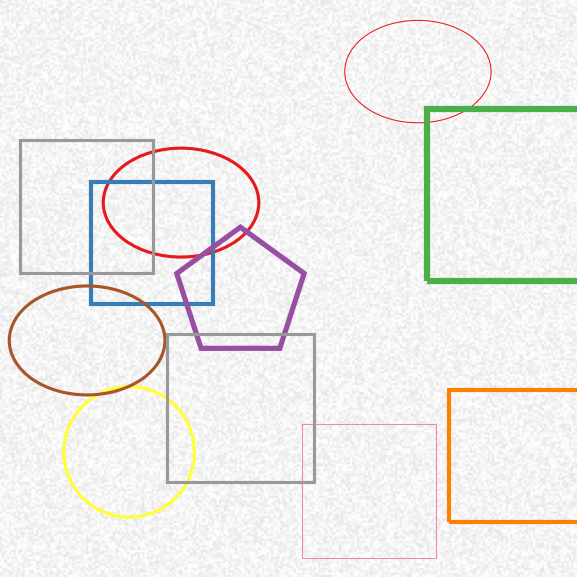[{"shape": "oval", "thickness": 1.5, "radius": 0.67, "center": [0.313, 0.648]}, {"shape": "oval", "thickness": 0.5, "radius": 0.63, "center": [0.724, 0.875]}, {"shape": "square", "thickness": 2, "radius": 0.53, "center": [0.264, 0.578]}, {"shape": "square", "thickness": 3, "radius": 0.74, "center": [0.888, 0.662]}, {"shape": "pentagon", "thickness": 2.5, "radius": 0.58, "center": [0.416, 0.49]}, {"shape": "square", "thickness": 2, "radius": 0.57, "center": [0.891, 0.209]}, {"shape": "circle", "thickness": 1.5, "radius": 0.57, "center": [0.224, 0.217]}, {"shape": "oval", "thickness": 1.5, "radius": 0.67, "center": [0.151, 0.41]}, {"shape": "square", "thickness": 0.5, "radius": 0.58, "center": [0.64, 0.149]}, {"shape": "square", "thickness": 1.5, "radius": 0.58, "center": [0.15, 0.641]}, {"shape": "square", "thickness": 1.5, "radius": 0.64, "center": [0.416, 0.293]}]